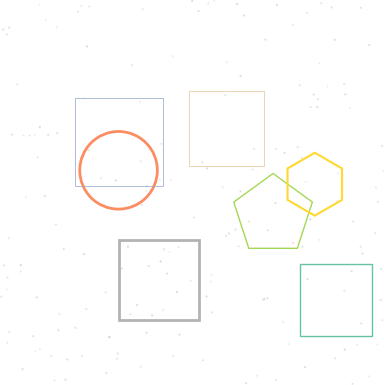[{"shape": "square", "thickness": 1, "radius": 0.47, "center": [0.873, 0.22]}, {"shape": "circle", "thickness": 2, "radius": 0.5, "center": [0.308, 0.558]}, {"shape": "square", "thickness": 0.5, "radius": 0.57, "center": [0.309, 0.632]}, {"shape": "pentagon", "thickness": 1, "radius": 0.54, "center": [0.709, 0.442]}, {"shape": "hexagon", "thickness": 1.5, "radius": 0.41, "center": [0.818, 0.522]}, {"shape": "square", "thickness": 0.5, "radius": 0.48, "center": [0.588, 0.666]}, {"shape": "square", "thickness": 2, "radius": 0.52, "center": [0.412, 0.272]}]